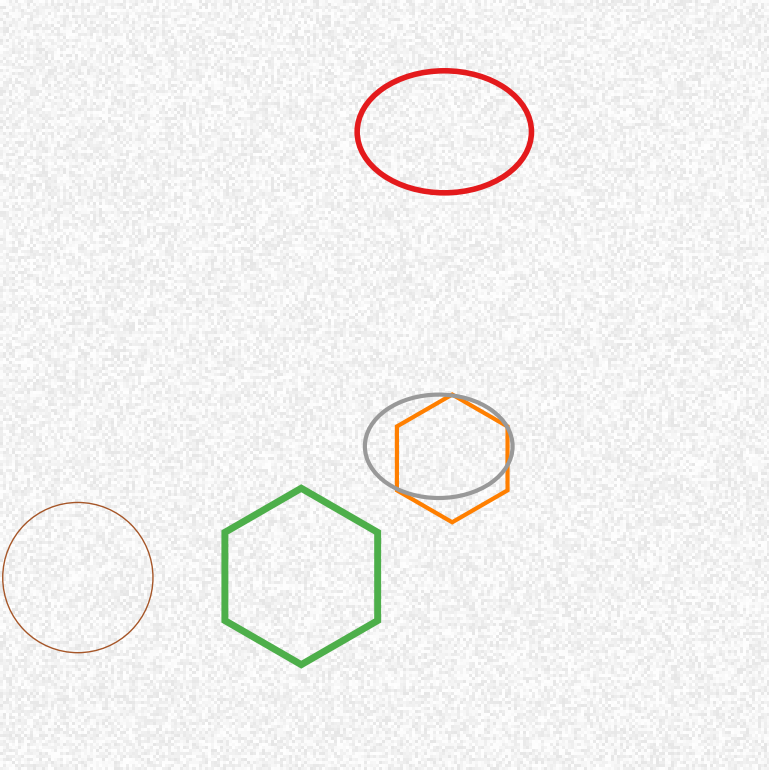[{"shape": "oval", "thickness": 2, "radius": 0.57, "center": [0.577, 0.829]}, {"shape": "hexagon", "thickness": 2.5, "radius": 0.57, "center": [0.391, 0.251]}, {"shape": "hexagon", "thickness": 1.5, "radius": 0.41, "center": [0.587, 0.405]}, {"shape": "circle", "thickness": 0.5, "radius": 0.49, "center": [0.101, 0.25]}, {"shape": "oval", "thickness": 1.5, "radius": 0.48, "center": [0.57, 0.42]}]